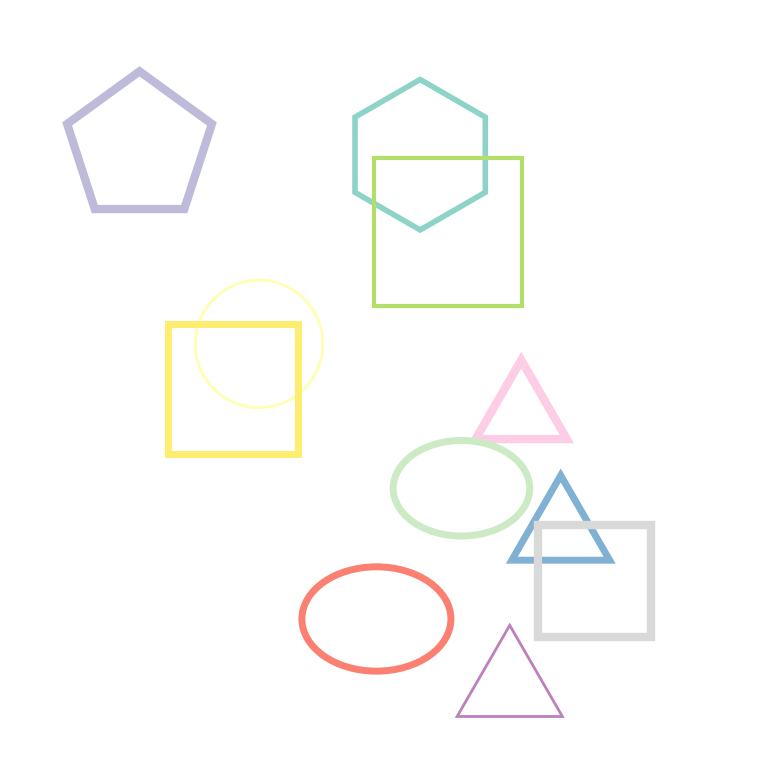[{"shape": "hexagon", "thickness": 2, "radius": 0.49, "center": [0.546, 0.799]}, {"shape": "circle", "thickness": 1, "radius": 0.41, "center": [0.336, 0.553]}, {"shape": "pentagon", "thickness": 3, "radius": 0.49, "center": [0.181, 0.808]}, {"shape": "oval", "thickness": 2.5, "radius": 0.48, "center": [0.489, 0.196]}, {"shape": "triangle", "thickness": 2.5, "radius": 0.37, "center": [0.728, 0.309]}, {"shape": "square", "thickness": 1.5, "radius": 0.48, "center": [0.582, 0.698]}, {"shape": "triangle", "thickness": 3, "radius": 0.34, "center": [0.677, 0.464]}, {"shape": "square", "thickness": 3, "radius": 0.37, "center": [0.772, 0.245]}, {"shape": "triangle", "thickness": 1, "radius": 0.39, "center": [0.662, 0.109]}, {"shape": "oval", "thickness": 2.5, "radius": 0.44, "center": [0.599, 0.366]}, {"shape": "square", "thickness": 2.5, "radius": 0.42, "center": [0.303, 0.495]}]